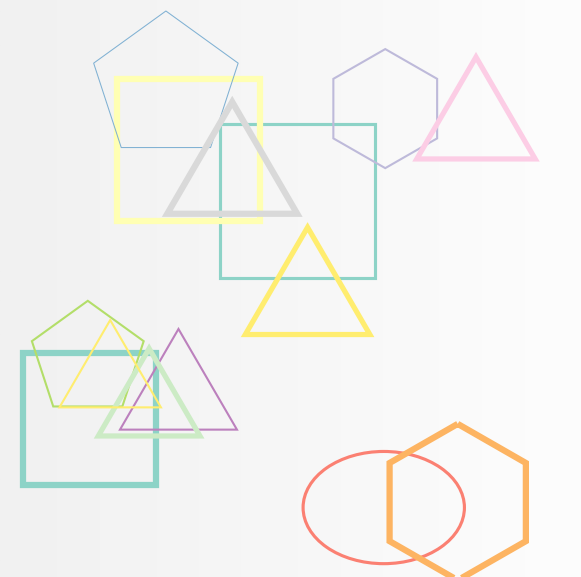[{"shape": "square", "thickness": 1.5, "radius": 0.67, "center": [0.512, 0.652]}, {"shape": "square", "thickness": 3, "radius": 0.57, "center": [0.154, 0.274]}, {"shape": "square", "thickness": 3, "radius": 0.61, "center": [0.325, 0.74]}, {"shape": "hexagon", "thickness": 1, "radius": 0.52, "center": [0.663, 0.811]}, {"shape": "oval", "thickness": 1.5, "radius": 0.69, "center": [0.66, 0.12]}, {"shape": "pentagon", "thickness": 0.5, "radius": 0.65, "center": [0.285, 0.849]}, {"shape": "hexagon", "thickness": 3, "radius": 0.68, "center": [0.787, 0.13]}, {"shape": "pentagon", "thickness": 1, "radius": 0.51, "center": [0.151, 0.377]}, {"shape": "triangle", "thickness": 2.5, "radius": 0.59, "center": [0.819, 0.783]}, {"shape": "triangle", "thickness": 3, "radius": 0.65, "center": [0.4, 0.694]}, {"shape": "triangle", "thickness": 1, "radius": 0.58, "center": [0.307, 0.313]}, {"shape": "triangle", "thickness": 2.5, "radius": 0.5, "center": [0.257, 0.295]}, {"shape": "triangle", "thickness": 1, "radius": 0.5, "center": [0.19, 0.344]}, {"shape": "triangle", "thickness": 2.5, "radius": 0.62, "center": [0.529, 0.482]}]